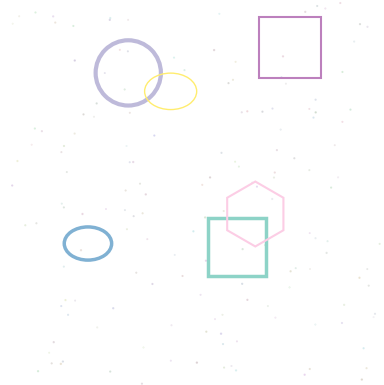[{"shape": "square", "thickness": 2.5, "radius": 0.38, "center": [0.616, 0.359]}, {"shape": "circle", "thickness": 3, "radius": 0.42, "center": [0.333, 0.811]}, {"shape": "oval", "thickness": 2.5, "radius": 0.31, "center": [0.228, 0.367]}, {"shape": "hexagon", "thickness": 1.5, "radius": 0.42, "center": [0.663, 0.444]}, {"shape": "square", "thickness": 1.5, "radius": 0.4, "center": [0.753, 0.876]}, {"shape": "oval", "thickness": 1, "radius": 0.34, "center": [0.443, 0.763]}]